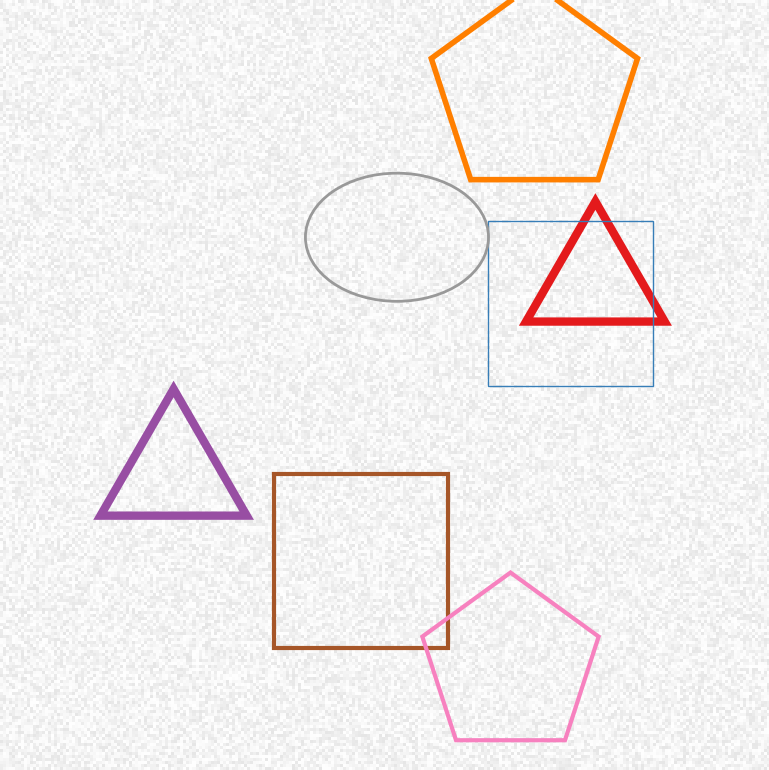[{"shape": "triangle", "thickness": 3, "radius": 0.52, "center": [0.773, 0.634]}, {"shape": "square", "thickness": 0.5, "radius": 0.54, "center": [0.741, 0.605]}, {"shape": "triangle", "thickness": 3, "radius": 0.55, "center": [0.225, 0.385]}, {"shape": "pentagon", "thickness": 2, "radius": 0.7, "center": [0.694, 0.881]}, {"shape": "square", "thickness": 1.5, "radius": 0.56, "center": [0.468, 0.271]}, {"shape": "pentagon", "thickness": 1.5, "radius": 0.6, "center": [0.663, 0.136]}, {"shape": "oval", "thickness": 1, "radius": 0.59, "center": [0.516, 0.692]}]